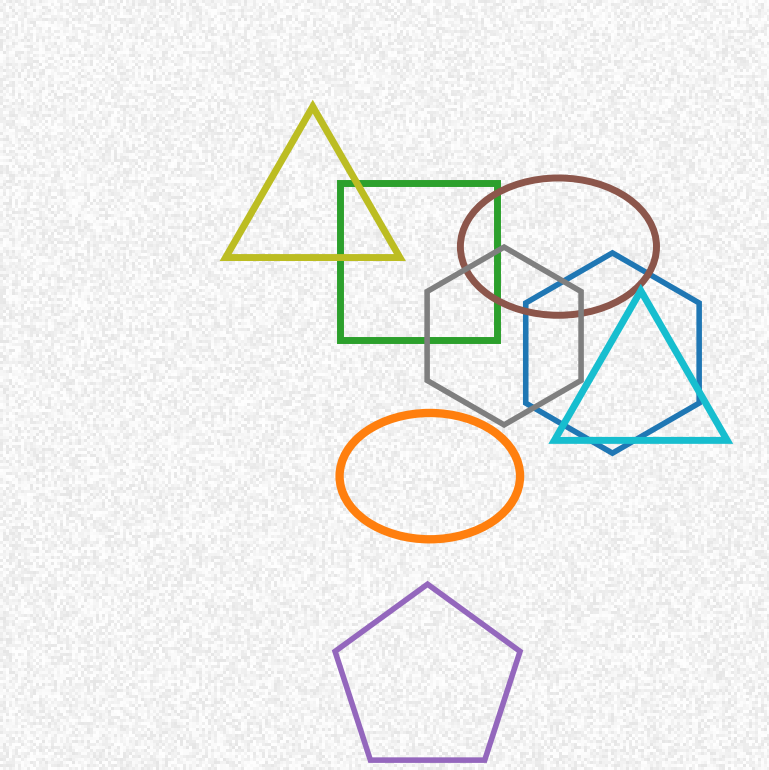[{"shape": "hexagon", "thickness": 2, "radius": 0.65, "center": [0.795, 0.542]}, {"shape": "oval", "thickness": 3, "radius": 0.59, "center": [0.558, 0.382]}, {"shape": "square", "thickness": 2.5, "radius": 0.51, "center": [0.544, 0.661]}, {"shape": "pentagon", "thickness": 2, "radius": 0.63, "center": [0.555, 0.115]}, {"shape": "oval", "thickness": 2.5, "radius": 0.64, "center": [0.725, 0.68]}, {"shape": "hexagon", "thickness": 2, "radius": 0.58, "center": [0.655, 0.564]}, {"shape": "triangle", "thickness": 2.5, "radius": 0.65, "center": [0.406, 0.731]}, {"shape": "triangle", "thickness": 2.5, "radius": 0.65, "center": [0.832, 0.493]}]